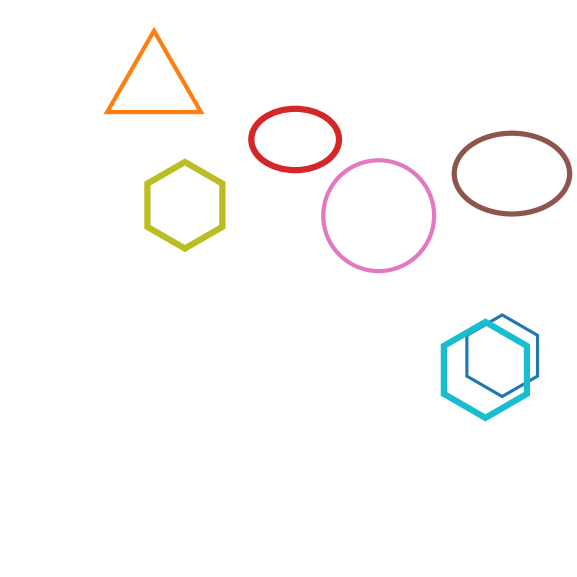[{"shape": "hexagon", "thickness": 1.5, "radius": 0.35, "center": [0.87, 0.383]}, {"shape": "triangle", "thickness": 2, "radius": 0.47, "center": [0.267, 0.852]}, {"shape": "oval", "thickness": 3, "radius": 0.38, "center": [0.511, 0.758]}, {"shape": "oval", "thickness": 2.5, "radius": 0.5, "center": [0.886, 0.699]}, {"shape": "circle", "thickness": 2, "radius": 0.48, "center": [0.656, 0.626]}, {"shape": "hexagon", "thickness": 3, "radius": 0.37, "center": [0.32, 0.644]}, {"shape": "hexagon", "thickness": 3, "radius": 0.42, "center": [0.841, 0.359]}]